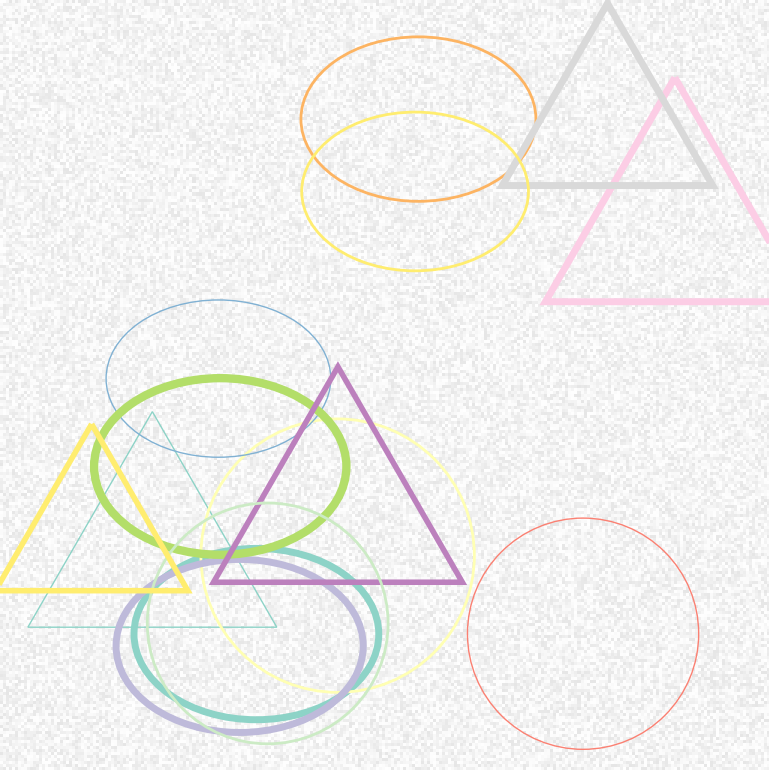[{"shape": "triangle", "thickness": 0.5, "radius": 0.93, "center": [0.198, 0.279]}, {"shape": "oval", "thickness": 2.5, "radius": 0.79, "center": [0.333, 0.177]}, {"shape": "circle", "thickness": 1, "radius": 0.89, "center": [0.438, 0.278]}, {"shape": "oval", "thickness": 2.5, "radius": 0.8, "center": [0.311, 0.161]}, {"shape": "circle", "thickness": 0.5, "radius": 0.75, "center": [0.757, 0.177]}, {"shape": "oval", "thickness": 0.5, "radius": 0.73, "center": [0.284, 0.508]}, {"shape": "oval", "thickness": 1, "radius": 0.76, "center": [0.543, 0.845]}, {"shape": "oval", "thickness": 3, "radius": 0.82, "center": [0.286, 0.394]}, {"shape": "triangle", "thickness": 2.5, "radius": 0.97, "center": [0.876, 0.705]}, {"shape": "triangle", "thickness": 2.5, "radius": 0.79, "center": [0.789, 0.838]}, {"shape": "triangle", "thickness": 2, "radius": 0.93, "center": [0.439, 0.337]}, {"shape": "circle", "thickness": 1, "radius": 0.78, "center": [0.348, 0.19]}, {"shape": "triangle", "thickness": 2, "radius": 0.72, "center": [0.119, 0.305]}, {"shape": "oval", "thickness": 1, "radius": 0.74, "center": [0.539, 0.751]}]